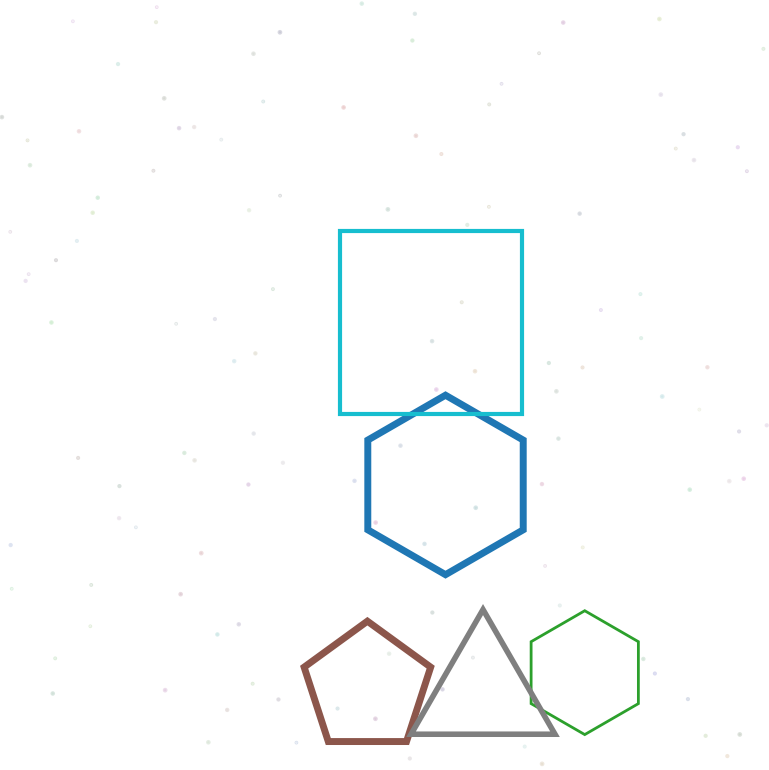[{"shape": "hexagon", "thickness": 2.5, "radius": 0.58, "center": [0.579, 0.37]}, {"shape": "hexagon", "thickness": 1, "radius": 0.4, "center": [0.759, 0.126]}, {"shape": "pentagon", "thickness": 2.5, "radius": 0.43, "center": [0.477, 0.107]}, {"shape": "triangle", "thickness": 2, "radius": 0.54, "center": [0.627, 0.1]}, {"shape": "square", "thickness": 1.5, "radius": 0.59, "center": [0.559, 0.581]}]